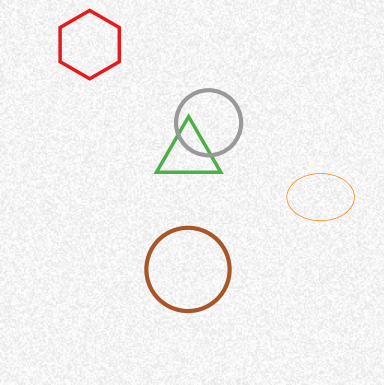[{"shape": "hexagon", "thickness": 2.5, "radius": 0.44, "center": [0.233, 0.884]}, {"shape": "triangle", "thickness": 2.5, "radius": 0.48, "center": [0.49, 0.601]}, {"shape": "oval", "thickness": 0.5, "radius": 0.44, "center": [0.833, 0.488]}, {"shape": "circle", "thickness": 3, "radius": 0.54, "center": [0.488, 0.3]}, {"shape": "circle", "thickness": 3, "radius": 0.42, "center": [0.542, 0.681]}]